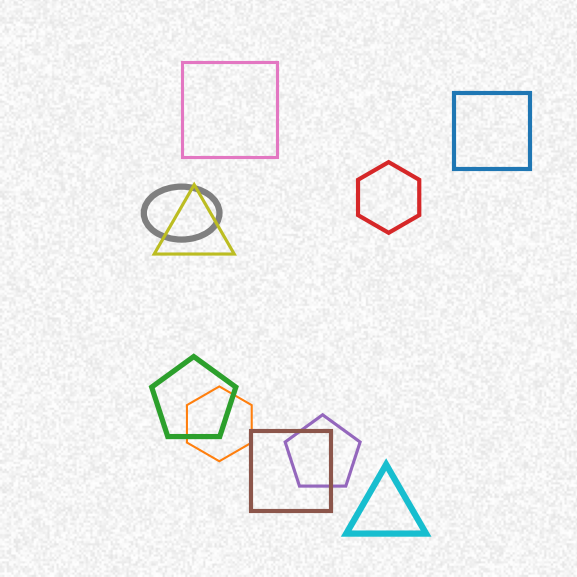[{"shape": "square", "thickness": 2, "radius": 0.33, "center": [0.852, 0.773]}, {"shape": "hexagon", "thickness": 1, "radius": 0.32, "center": [0.38, 0.265]}, {"shape": "pentagon", "thickness": 2.5, "radius": 0.38, "center": [0.336, 0.305]}, {"shape": "hexagon", "thickness": 2, "radius": 0.31, "center": [0.673, 0.657]}, {"shape": "pentagon", "thickness": 1.5, "radius": 0.34, "center": [0.559, 0.213]}, {"shape": "square", "thickness": 2, "radius": 0.35, "center": [0.505, 0.184]}, {"shape": "square", "thickness": 1.5, "radius": 0.41, "center": [0.398, 0.81]}, {"shape": "oval", "thickness": 3, "radius": 0.33, "center": [0.315, 0.63]}, {"shape": "triangle", "thickness": 1.5, "radius": 0.4, "center": [0.336, 0.599]}, {"shape": "triangle", "thickness": 3, "radius": 0.4, "center": [0.669, 0.115]}]